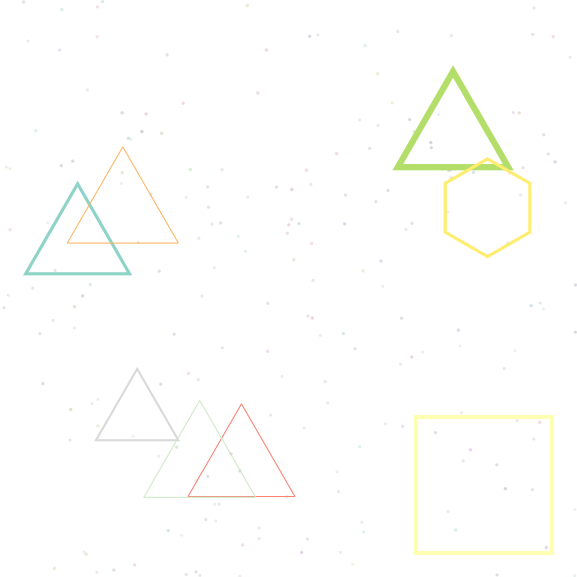[{"shape": "triangle", "thickness": 1.5, "radius": 0.52, "center": [0.134, 0.577]}, {"shape": "square", "thickness": 2, "radius": 0.59, "center": [0.838, 0.159]}, {"shape": "triangle", "thickness": 0.5, "radius": 0.53, "center": [0.418, 0.193]}, {"shape": "triangle", "thickness": 0.5, "radius": 0.56, "center": [0.213, 0.634]}, {"shape": "triangle", "thickness": 3, "radius": 0.55, "center": [0.785, 0.765]}, {"shape": "triangle", "thickness": 1, "radius": 0.41, "center": [0.238, 0.278]}, {"shape": "triangle", "thickness": 0.5, "radius": 0.56, "center": [0.346, 0.194]}, {"shape": "hexagon", "thickness": 1.5, "radius": 0.42, "center": [0.844, 0.639]}]